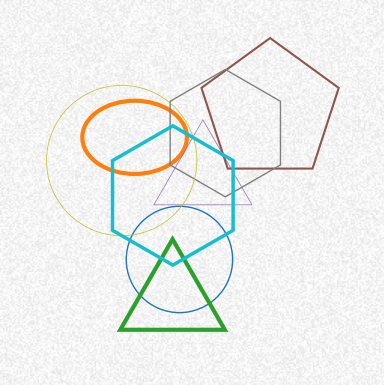[{"shape": "circle", "thickness": 1, "radius": 0.69, "center": [0.466, 0.326]}, {"shape": "oval", "thickness": 3, "radius": 0.68, "center": [0.35, 0.643]}, {"shape": "triangle", "thickness": 3, "radius": 0.78, "center": [0.448, 0.222]}, {"shape": "triangle", "thickness": 0.5, "radius": 0.74, "center": [0.527, 0.542]}, {"shape": "pentagon", "thickness": 1.5, "radius": 0.94, "center": [0.702, 0.714]}, {"shape": "hexagon", "thickness": 1, "radius": 0.83, "center": [0.585, 0.654]}, {"shape": "circle", "thickness": 0.5, "radius": 0.98, "center": [0.316, 0.583]}, {"shape": "hexagon", "thickness": 2.5, "radius": 0.9, "center": [0.449, 0.492]}]